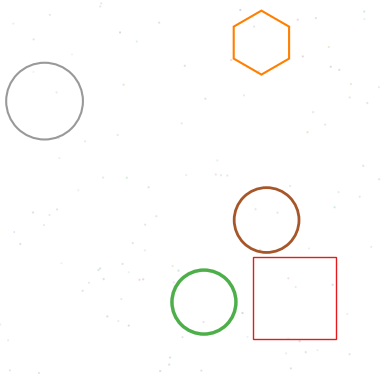[{"shape": "square", "thickness": 1, "radius": 0.54, "center": [0.766, 0.226]}, {"shape": "circle", "thickness": 2.5, "radius": 0.42, "center": [0.53, 0.215]}, {"shape": "hexagon", "thickness": 1.5, "radius": 0.42, "center": [0.679, 0.889]}, {"shape": "circle", "thickness": 2, "radius": 0.42, "center": [0.692, 0.428]}, {"shape": "circle", "thickness": 1.5, "radius": 0.5, "center": [0.116, 0.737]}]